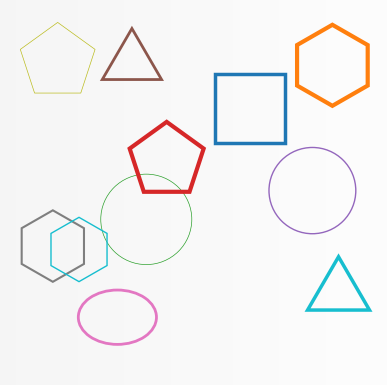[{"shape": "square", "thickness": 2.5, "radius": 0.45, "center": [0.646, 0.719]}, {"shape": "hexagon", "thickness": 3, "radius": 0.53, "center": [0.858, 0.83]}, {"shape": "circle", "thickness": 0.5, "radius": 0.59, "center": [0.377, 0.43]}, {"shape": "pentagon", "thickness": 3, "radius": 0.5, "center": [0.43, 0.583]}, {"shape": "circle", "thickness": 1, "radius": 0.56, "center": [0.806, 0.505]}, {"shape": "triangle", "thickness": 2, "radius": 0.44, "center": [0.34, 0.838]}, {"shape": "oval", "thickness": 2, "radius": 0.5, "center": [0.303, 0.176]}, {"shape": "hexagon", "thickness": 1.5, "radius": 0.46, "center": [0.136, 0.361]}, {"shape": "pentagon", "thickness": 0.5, "radius": 0.51, "center": [0.149, 0.84]}, {"shape": "triangle", "thickness": 2.5, "radius": 0.46, "center": [0.874, 0.241]}, {"shape": "hexagon", "thickness": 1, "radius": 0.42, "center": [0.204, 0.352]}]